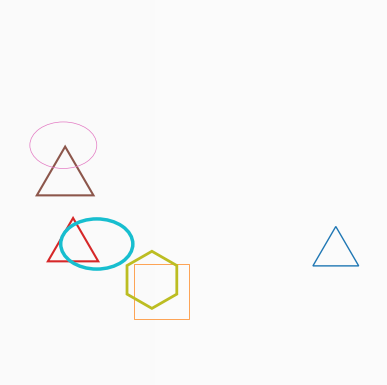[{"shape": "triangle", "thickness": 1, "radius": 0.34, "center": [0.867, 0.343]}, {"shape": "square", "thickness": 0.5, "radius": 0.36, "center": [0.417, 0.243]}, {"shape": "triangle", "thickness": 1.5, "radius": 0.38, "center": [0.189, 0.359]}, {"shape": "triangle", "thickness": 1.5, "radius": 0.42, "center": [0.168, 0.535]}, {"shape": "oval", "thickness": 0.5, "radius": 0.43, "center": [0.163, 0.623]}, {"shape": "hexagon", "thickness": 2, "radius": 0.37, "center": [0.392, 0.273]}, {"shape": "oval", "thickness": 2.5, "radius": 0.47, "center": [0.25, 0.366]}]